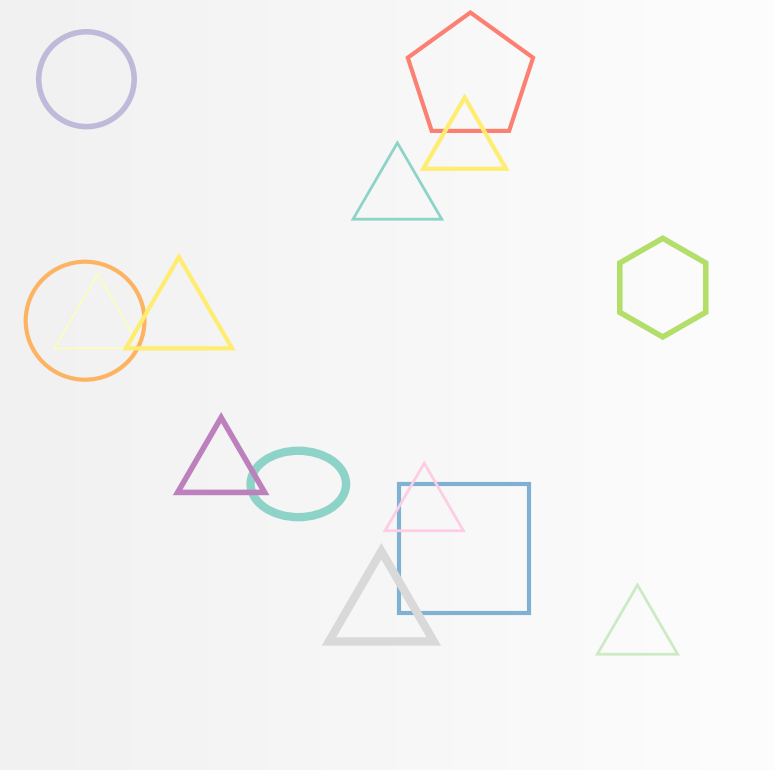[{"shape": "oval", "thickness": 3, "radius": 0.31, "center": [0.385, 0.371]}, {"shape": "triangle", "thickness": 1, "radius": 0.33, "center": [0.513, 0.748]}, {"shape": "triangle", "thickness": 0.5, "radius": 0.32, "center": [0.126, 0.58]}, {"shape": "circle", "thickness": 2, "radius": 0.31, "center": [0.112, 0.897]}, {"shape": "pentagon", "thickness": 1.5, "radius": 0.43, "center": [0.607, 0.899]}, {"shape": "square", "thickness": 1.5, "radius": 0.42, "center": [0.599, 0.288]}, {"shape": "circle", "thickness": 1.5, "radius": 0.38, "center": [0.11, 0.583]}, {"shape": "hexagon", "thickness": 2, "radius": 0.32, "center": [0.855, 0.626]}, {"shape": "triangle", "thickness": 1, "radius": 0.29, "center": [0.547, 0.34]}, {"shape": "triangle", "thickness": 3, "radius": 0.39, "center": [0.492, 0.206]}, {"shape": "triangle", "thickness": 2, "radius": 0.32, "center": [0.285, 0.393]}, {"shape": "triangle", "thickness": 1, "radius": 0.3, "center": [0.823, 0.18]}, {"shape": "triangle", "thickness": 1.5, "radius": 0.4, "center": [0.231, 0.587]}, {"shape": "triangle", "thickness": 1.5, "radius": 0.31, "center": [0.6, 0.812]}]